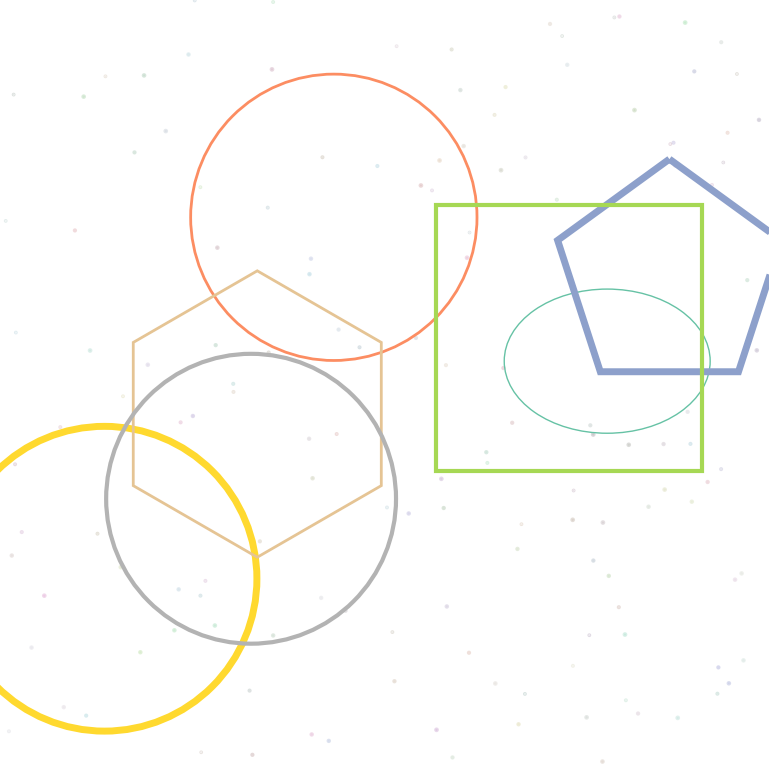[{"shape": "oval", "thickness": 0.5, "radius": 0.67, "center": [0.789, 0.531]}, {"shape": "circle", "thickness": 1, "radius": 0.93, "center": [0.434, 0.718]}, {"shape": "pentagon", "thickness": 2.5, "radius": 0.76, "center": [0.869, 0.641]}, {"shape": "square", "thickness": 1.5, "radius": 0.86, "center": [0.739, 0.561]}, {"shape": "circle", "thickness": 2.5, "radius": 0.99, "center": [0.136, 0.248]}, {"shape": "hexagon", "thickness": 1, "radius": 0.93, "center": [0.334, 0.462]}, {"shape": "circle", "thickness": 1.5, "radius": 0.94, "center": [0.326, 0.352]}]